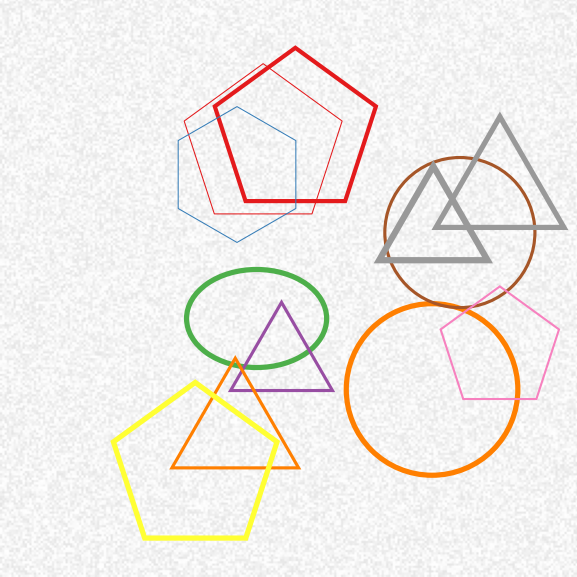[{"shape": "pentagon", "thickness": 2, "radius": 0.73, "center": [0.511, 0.77]}, {"shape": "pentagon", "thickness": 0.5, "radius": 0.72, "center": [0.456, 0.745]}, {"shape": "hexagon", "thickness": 0.5, "radius": 0.59, "center": [0.41, 0.697]}, {"shape": "oval", "thickness": 2.5, "radius": 0.61, "center": [0.444, 0.448]}, {"shape": "triangle", "thickness": 1.5, "radius": 0.51, "center": [0.488, 0.374]}, {"shape": "triangle", "thickness": 1.5, "radius": 0.63, "center": [0.407, 0.252]}, {"shape": "circle", "thickness": 2.5, "radius": 0.74, "center": [0.748, 0.325]}, {"shape": "pentagon", "thickness": 2.5, "radius": 0.74, "center": [0.338, 0.188]}, {"shape": "circle", "thickness": 1.5, "radius": 0.65, "center": [0.796, 0.596]}, {"shape": "pentagon", "thickness": 1, "radius": 0.54, "center": [0.865, 0.395]}, {"shape": "triangle", "thickness": 3, "radius": 0.54, "center": [0.75, 0.603]}, {"shape": "triangle", "thickness": 2.5, "radius": 0.64, "center": [0.866, 0.669]}]